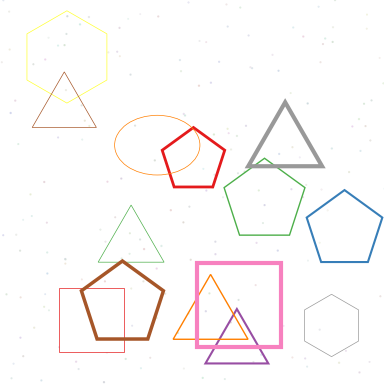[{"shape": "pentagon", "thickness": 2, "radius": 0.43, "center": [0.503, 0.583]}, {"shape": "square", "thickness": 0.5, "radius": 0.42, "center": [0.237, 0.17]}, {"shape": "pentagon", "thickness": 1.5, "radius": 0.52, "center": [0.895, 0.403]}, {"shape": "pentagon", "thickness": 1, "radius": 0.55, "center": [0.687, 0.479]}, {"shape": "triangle", "thickness": 0.5, "radius": 0.49, "center": [0.341, 0.368]}, {"shape": "triangle", "thickness": 1.5, "radius": 0.47, "center": [0.615, 0.103]}, {"shape": "oval", "thickness": 0.5, "radius": 0.55, "center": [0.408, 0.623]}, {"shape": "triangle", "thickness": 1, "radius": 0.56, "center": [0.547, 0.175]}, {"shape": "hexagon", "thickness": 0.5, "radius": 0.6, "center": [0.174, 0.852]}, {"shape": "triangle", "thickness": 0.5, "radius": 0.48, "center": [0.167, 0.717]}, {"shape": "pentagon", "thickness": 2.5, "radius": 0.56, "center": [0.318, 0.21]}, {"shape": "square", "thickness": 3, "radius": 0.55, "center": [0.621, 0.209]}, {"shape": "hexagon", "thickness": 0.5, "radius": 0.4, "center": [0.861, 0.155]}, {"shape": "triangle", "thickness": 3, "radius": 0.55, "center": [0.741, 0.624]}]